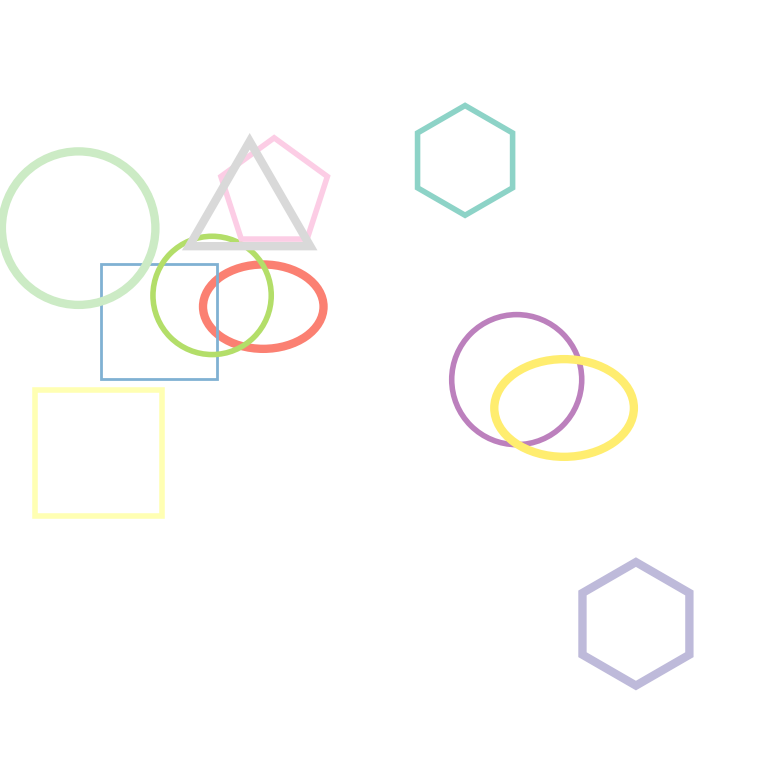[{"shape": "hexagon", "thickness": 2, "radius": 0.36, "center": [0.604, 0.792]}, {"shape": "square", "thickness": 2, "radius": 0.41, "center": [0.128, 0.411]}, {"shape": "hexagon", "thickness": 3, "radius": 0.4, "center": [0.826, 0.19]}, {"shape": "oval", "thickness": 3, "radius": 0.39, "center": [0.342, 0.602]}, {"shape": "square", "thickness": 1, "radius": 0.38, "center": [0.207, 0.583]}, {"shape": "circle", "thickness": 2, "radius": 0.38, "center": [0.275, 0.616]}, {"shape": "pentagon", "thickness": 2, "radius": 0.36, "center": [0.356, 0.748]}, {"shape": "triangle", "thickness": 3, "radius": 0.45, "center": [0.324, 0.726]}, {"shape": "circle", "thickness": 2, "radius": 0.42, "center": [0.671, 0.507]}, {"shape": "circle", "thickness": 3, "radius": 0.5, "center": [0.102, 0.704]}, {"shape": "oval", "thickness": 3, "radius": 0.45, "center": [0.733, 0.47]}]